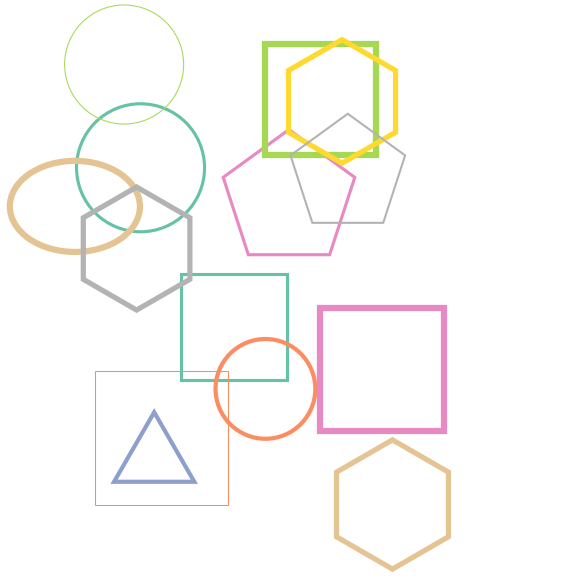[{"shape": "circle", "thickness": 1.5, "radius": 0.55, "center": [0.243, 0.709]}, {"shape": "square", "thickness": 1.5, "radius": 0.46, "center": [0.405, 0.433]}, {"shape": "square", "thickness": 0.5, "radius": 0.58, "center": [0.28, 0.241]}, {"shape": "circle", "thickness": 2, "radius": 0.43, "center": [0.46, 0.326]}, {"shape": "triangle", "thickness": 2, "radius": 0.4, "center": [0.267, 0.205]}, {"shape": "square", "thickness": 3, "radius": 0.54, "center": [0.662, 0.359]}, {"shape": "pentagon", "thickness": 1.5, "radius": 0.6, "center": [0.5, 0.655]}, {"shape": "circle", "thickness": 0.5, "radius": 0.52, "center": [0.215, 0.887]}, {"shape": "square", "thickness": 3, "radius": 0.48, "center": [0.555, 0.826]}, {"shape": "hexagon", "thickness": 2.5, "radius": 0.54, "center": [0.592, 0.824]}, {"shape": "hexagon", "thickness": 2.5, "radius": 0.56, "center": [0.68, 0.126]}, {"shape": "oval", "thickness": 3, "radius": 0.56, "center": [0.13, 0.642]}, {"shape": "hexagon", "thickness": 2.5, "radius": 0.53, "center": [0.237, 0.569]}, {"shape": "pentagon", "thickness": 1, "radius": 0.52, "center": [0.602, 0.698]}]